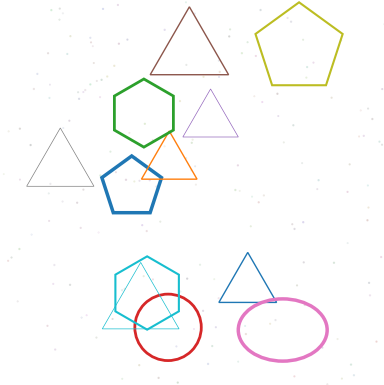[{"shape": "pentagon", "thickness": 2.5, "radius": 0.41, "center": [0.342, 0.513]}, {"shape": "triangle", "thickness": 1, "radius": 0.43, "center": [0.643, 0.258]}, {"shape": "triangle", "thickness": 1, "radius": 0.42, "center": [0.44, 0.576]}, {"shape": "hexagon", "thickness": 2, "radius": 0.44, "center": [0.374, 0.706]}, {"shape": "circle", "thickness": 2, "radius": 0.43, "center": [0.437, 0.15]}, {"shape": "triangle", "thickness": 0.5, "radius": 0.42, "center": [0.547, 0.686]}, {"shape": "triangle", "thickness": 1, "radius": 0.59, "center": [0.492, 0.865]}, {"shape": "oval", "thickness": 2.5, "radius": 0.58, "center": [0.734, 0.143]}, {"shape": "triangle", "thickness": 0.5, "radius": 0.5, "center": [0.157, 0.567]}, {"shape": "pentagon", "thickness": 1.5, "radius": 0.6, "center": [0.777, 0.875]}, {"shape": "hexagon", "thickness": 1.5, "radius": 0.48, "center": [0.382, 0.239]}, {"shape": "triangle", "thickness": 0.5, "radius": 0.58, "center": [0.365, 0.203]}]